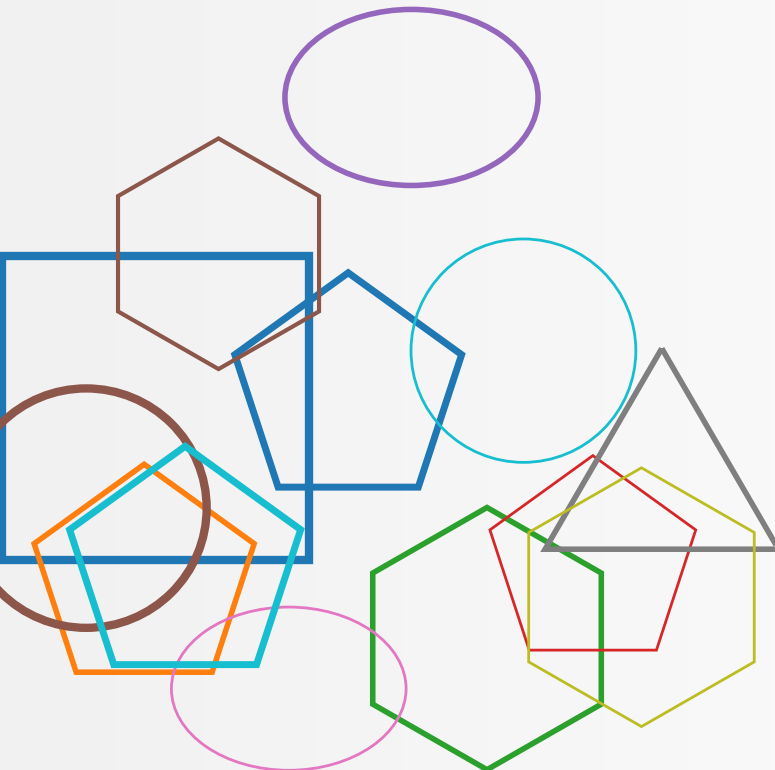[{"shape": "pentagon", "thickness": 2.5, "radius": 0.77, "center": [0.449, 0.492]}, {"shape": "square", "thickness": 3, "radius": 0.99, "center": [0.201, 0.47]}, {"shape": "pentagon", "thickness": 2, "radius": 0.75, "center": [0.186, 0.248]}, {"shape": "hexagon", "thickness": 2, "radius": 0.85, "center": [0.628, 0.171]}, {"shape": "pentagon", "thickness": 1, "radius": 0.7, "center": [0.765, 0.269]}, {"shape": "oval", "thickness": 2, "radius": 0.82, "center": [0.531, 0.873]}, {"shape": "hexagon", "thickness": 1.5, "radius": 0.75, "center": [0.282, 0.67]}, {"shape": "circle", "thickness": 3, "radius": 0.78, "center": [0.111, 0.34]}, {"shape": "oval", "thickness": 1, "radius": 0.76, "center": [0.373, 0.106]}, {"shape": "triangle", "thickness": 2, "radius": 0.87, "center": [0.854, 0.374]}, {"shape": "hexagon", "thickness": 1, "radius": 0.84, "center": [0.828, 0.224]}, {"shape": "pentagon", "thickness": 2.5, "radius": 0.78, "center": [0.239, 0.264]}, {"shape": "circle", "thickness": 1, "radius": 0.73, "center": [0.675, 0.545]}]